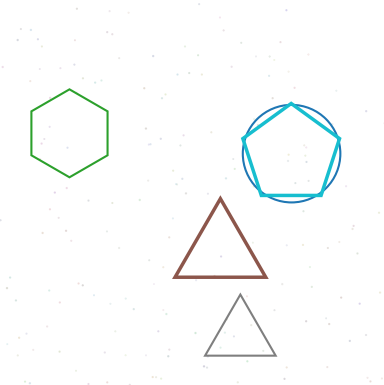[{"shape": "circle", "thickness": 1.5, "radius": 0.63, "center": [0.757, 0.601]}, {"shape": "hexagon", "thickness": 1.5, "radius": 0.57, "center": [0.18, 0.654]}, {"shape": "triangle", "thickness": 2.5, "radius": 0.68, "center": [0.572, 0.348]}, {"shape": "triangle", "thickness": 1.5, "radius": 0.53, "center": [0.624, 0.129]}, {"shape": "pentagon", "thickness": 2.5, "radius": 0.66, "center": [0.756, 0.599]}]